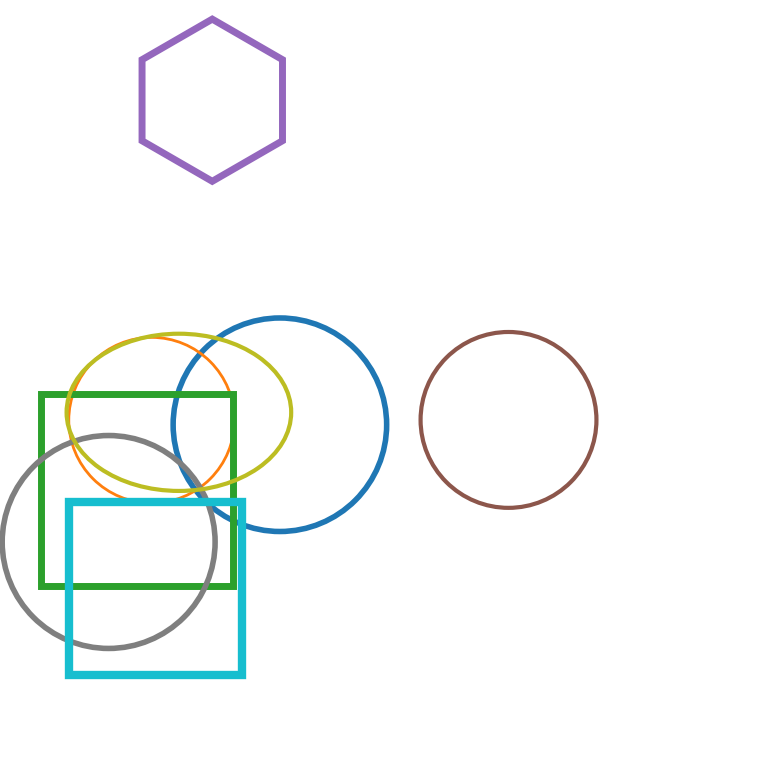[{"shape": "circle", "thickness": 2, "radius": 0.69, "center": [0.363, 0.448]}, {"shape": "circle", "thickness": 1, "radius": 0.54, "center": [0.197, 0.454]}, {"shape": "square", "thickness": 2.5, "radius": 0.62, "center": [0.178, 0.364]}, {"shape": "hexagon", "thickness": 2.5, "radius": 0.53, "center": [0.276, 0.87]}, {"shape": "circle", "thickness": 1.5, "radius": 0.57, "center": [0.66, 0.455]}, {"shape": "circle", "thickness": 2, "radius": 0.69, "center": [0.141, 0.296]}, {"shape": "oval", "thickness": 1.5, "radius": 0.73, "center": [0.232, 0.465]}, {"shape": "square", "thickness": 3, "radius": 0.56, "center": [0.202, 0.235]}]